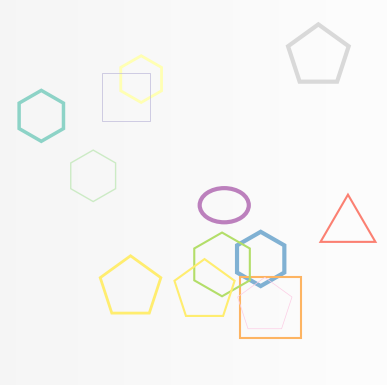[{"shape": "hexagon", "thickness": 2.5, "radius": 0.33, "center": [0.107, 0.699]}, {"shape": "hexagon", "thickness": 2, "radius": 0.3, "center": [0.364, 0.795]}, {"shape": "square", "thickness": 0.5, "radius": 0.31, "center": [0.325, 0.748]}, {"shape": "triangle", "thickness": 1.5, "radius": 0.41, "center": [0.898, 0.413]}, {"shape": "hexagon", "thickness": 3, "radius": 0.35, "center": [0.673, 0.327]}, {"shape": "square", "thickness": 1.5, "radius": 0.39, "center": [0.698, 0.201]}, {"shape": "hexagon", "thickness": 1.5, "radius": 0.41, "center": [0.573, 0.313]}, {"shape": "pentagon", "thickness": 0.5, "radius": 0.37, "center": [0.683, 0.206]}, {"shape": "pentagon", "thickness": 3, "radius": 0.41, "center": [0.822, 0.854]}, {"shape": "oval", "thickness": 3, "radius": 0.32, "center": [0.579, 0.467]}, {"shape": "hexagon", "thickness": 1, "radius": 0.33, "center": [0.24, 0.543]}, {"shape": "pentagon", "thickness": 2, "radius": 0.41, "center": [0.337, 0.253]}, {"shape": "pentagon", "thickness": 1.5, "radius": 0.41, "center": [0.528, 0.245]}]